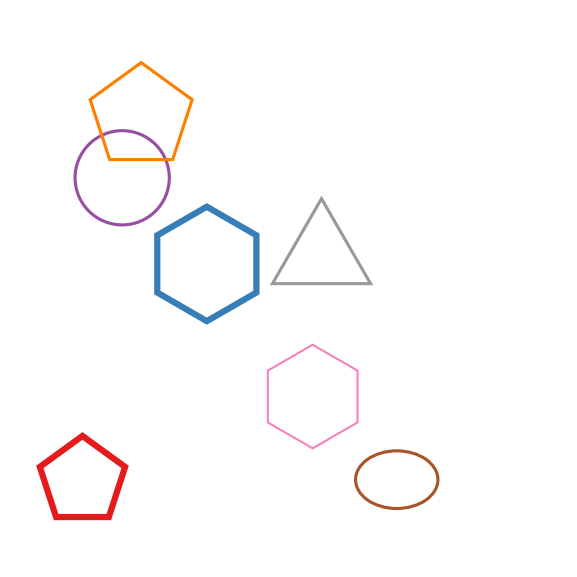[{"shape": "pentagon", "thickness": 3, "radius": 0.39, "center": [0.143, 0.167]}, {"shape": "hexagon", "thickness": 3, "radius": 0.5, "center": [0.358, 0.542]}, {"shape": "circle", "thickness": 1.5, "radius": 0.41, "center": [0.212, 0.691]}, {"shape": "pentagon", "thickness": 1.5, "radius": 0.46, "center": [0.244, 0.798]}, {"shape": "oval", "thickness": 1.5, "radius": 0.36, "center": [0.687, 0.169]}, {"shape": "hexagon", "thickness": 1, "radius": 0.45, "center": [0.541, 0.312]}, {"shape": "triangle", "thickness": 1.5, "radius": 0.49, "center": [0.557, 0.557]}]